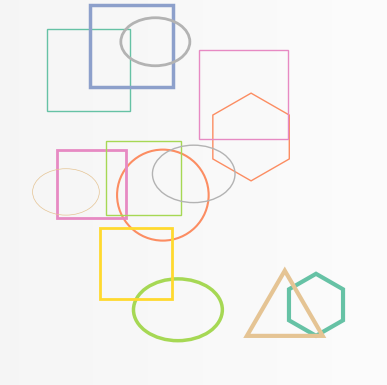[{"shape": "square", "thickness": 1, "radius": 0.53, "center": [0.229, 0.818]}, {"shape": "hexagon", "thickness": 3, "radius": 0.4, "center": [0.815, 0.208]}, {"shape": "hexagon", "thickness": 1, "radius": 0.57, "center": [0.648, 0.644]}, {"shape": "circle", "thickness": 1.5, "radius": 0.59, "center": [0.42, 0.493]}, {"shape": "square", "thickness": 2.5, "radius": 0.53, "center": [0.34, 0.881]}, {"shape": "square", "thickness": 1, "radius": 0.58, "center": [0.629, 0.755]}, {"shape": "square", "thickness": 2, "radius": 0.44, "center": [0.237, 0.522]}, {"shape": "square", "thickness": 1, "radius": 0.49, "center": [0.37, 0.538]}, {"shape": "oval", "thickness": 2.5, "radius": 0.57, "center": [0.459, 0.195]}, {"shape": "square", "thickness": 2, "radius": 0.46, "center": [0.351, 0.315]}, {"shape": "oval", "thickness": 0.5, "radius": 0.43, "center": [0.17, 0.502]}, {"shape": "triangle", "thickness": 3, "radius": 0.56, "center": [0.735, 0.184]}, {"shape": "oval", "thickness": 2, "radius": 0.45, "center": [0.401, 0.892]}, {"shape": "oval", "thickness": 1, "radius": 0.53, "center": [0.5, 0.548]}]